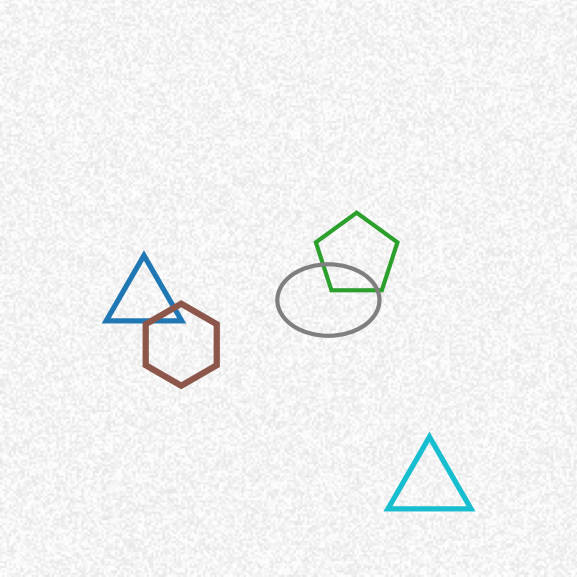[{"shape": "triangle", "thickness": 2.5, "radius": 0.38, "center": [0.249, 0.481]}, {"shape": "pentagon", "thickness": 2, "radius": 0.37, "center": [0.618, 0.557]}, {"shape": "hexagon", "thickness": 3, "radius": 0.36, "center": [0.314, 0.402]}, {"shape": "oval", "thickness": 2, "radius": 0.44, "center": [0.569, 0.48]}, {"shape": "triangle", "thickness": 2.5, "radius": 0.42, "center": [0.744, 0.16]}]